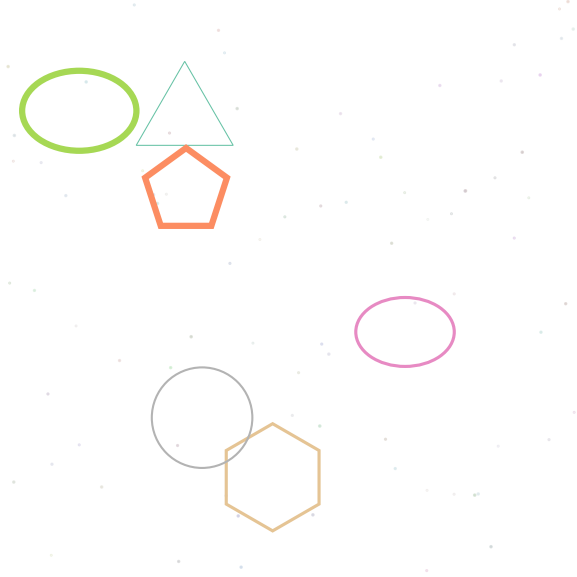[{"shape": "triangle", "thickness": 0.5, "radius": 0.48, "center": [0.32, 0.796]}, {"shape": "pentagon", "thickness": 3, "radius": 0.37, "center": [0.322, 0.668]}, {"shape": "oval", "thickness": 1.5, "radius": 0.43, "center": [0.701, 0.424]}, {"shape": "oval", "thickness": 3, "radius": 0.49, "center": [0.137, 0.807]}, {"shape": "hexagon", "thickness": 1.5, "radius": 0.46, "center": [0.472, 0.173]}, {"shape": "circle", "thickness": 1, "radius": 0.44, "center": [0.35, 0.276]}]